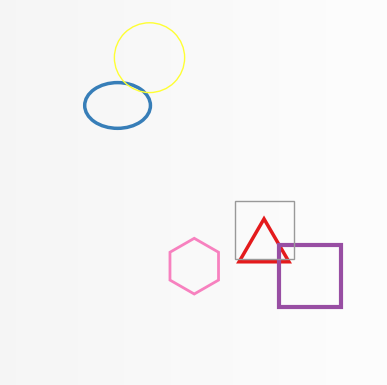[{"shape": "triangle", "thickness": 2.5, "radius": 0.37, "center": [0.681, 0.357]}, {"shape": "oval", "thickness": 2.5, "radius": 0.42, "center": [0.303, 0.726]}, {"shape": "square", "thickness": 3, "radius": 0.4, "center": [0.8, 0.282]}, {"shape": "circle", "thickness": 1, "radius": 0.45, "center": [0.386, 0.85]}, {"shape": "hexagon", "thickness": 2, "radius": 0.36, "center": [0.501, 0.309]}, {"shape": "square", "thickness": 1, "radius": 0.38, "center": [0.683, 0.402]}]